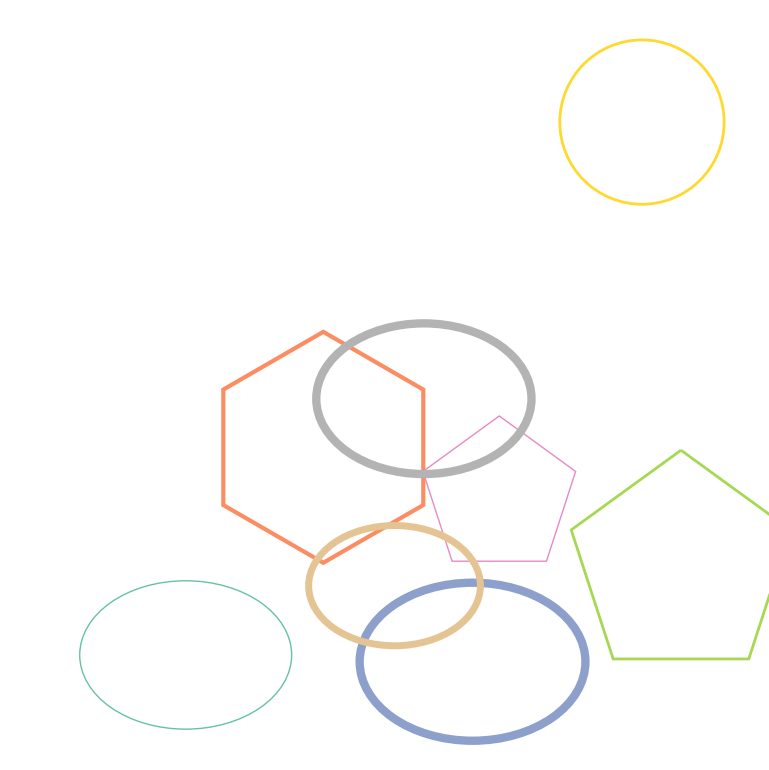[{"shape": "oval", "thickness": 0.5, "radius": 0.69, "center": [0.241, 0.149]}, {"shape": "hexagon", "thickness": 1.5, "radius": 0.75, "center": [0.42, 0.419]}, {"shape": "oval", "thickness": 3, "radius": 0.73, "center": [0.614, 0.141]}, {"shape": "pentagon", "thickness": 0.5, "radius": 0.52, "center": [0.648, 0.356]}, {"shape": "pentagon", "thickness": 1, "radius": 0.75, "center": [0.884, 0.265]}, {"shape": "circle", "thickness": 1, "radius": 0.53, "center": [0.834, 0.841]}, {"shape": "oval", "thickness": 2.5, "radius": 0.56, "center": [0.512, 0.239]}, {"shape": "oval", "thickness": 3, "radius": 0.7, "center": [0.551, 0.482]}]